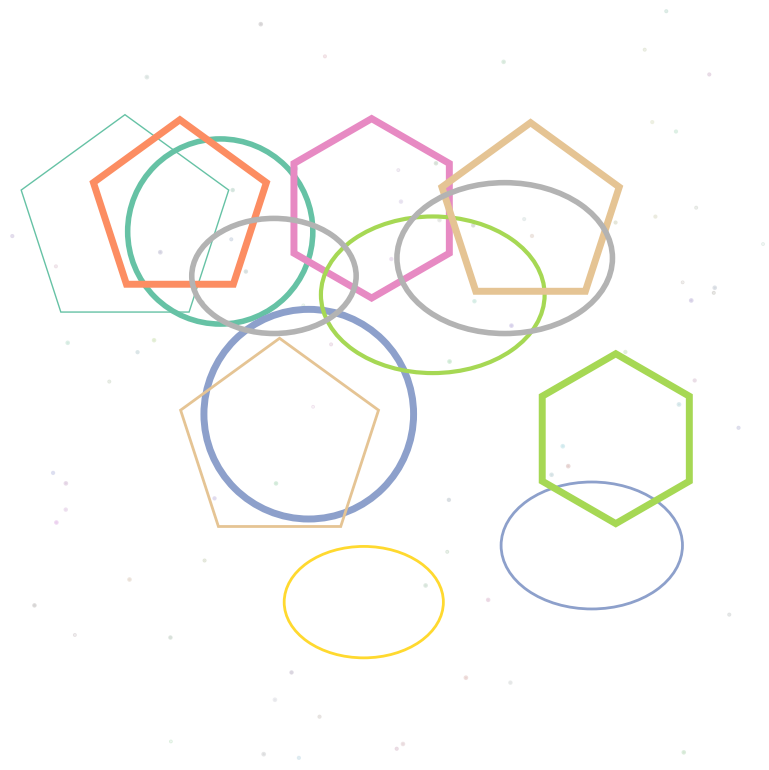[{"shape": "circle", "thickness": 2, "radius": 0.6, "center": [0.286, 0.699]}, {"shape": "pentagon", "thickness": 0.5, "radius": 0.71, "center": [0.162, 0.709]}, {"shape": "pentagon", "thickness": 2.5, "radius": 0.59, "center": [0.234, 0.726]}, {"shape": "circle", "thickness": 2.5, "radius": 0.68, "center": [0.401, 0.462]}, {"shape": "oval", "thickness": 1, "radius": 0.59, "center": [0.769, 0.292]}, {"shape": "hexagon", "thickness": 2.5, "radius": 0.58, "center": [0.483, 0.729]}, {"shape": "hexagon", "thickness": 2.5, "radius": 0.55, "center": [0.8, 0.43]}, {"shape": "oval", "thickness": 1.5, "radius": 0.73, "center": [0.562, 0.617]}, {"shape": "oval", "thickness": 1, "radius": 0.52, "center": [0.472, 0.218]}, {"shape": "pentagon", "thickness": 1, "radius": 0.68, "center": [0.363, 0.426]}, {"shape": "pentagon", "thickness": 2.5, "radius": 0.61, "center": [0.689, 0.72]}, {"shape": "oval", "thickness": 2, "radius": 0.7, "center": [0.655, 0.665]}, {"shape": "oval", "thickness": 2, "radius": 0.53, "center": [0.356, 0.642]}]